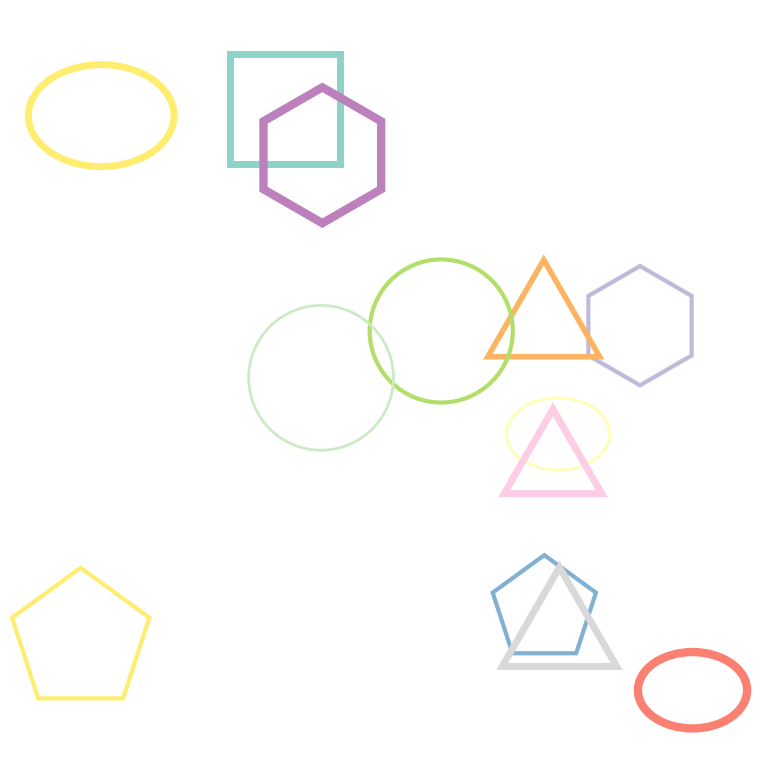[{"shape": "square", "thickness": 2.5, "radius": 0.36, "center": [0.37, 0.859]}, {"shape": "oval", "thickness": 1, "radius": 0.34, "center": [0.725, 0.436]}, {"shape": "hexagon", "thickness": 1.5, "radius": 0.39, "center": [0.831, 0.577]}, {"shape": "oval", "thickness": 3, "radius": 0.35, "center": [0.899, 0.104]}, {"shape": "pentagon", "thickness": 1.5, "radius": 0.35, "center": [0.707, 0.209]}, {"shape": "triangle", "thickness": 2, "radius": 0.42, "center": [0.706, 0.579]}, {"shape": "circle", "thickness": 1.5, "radius": 0.46, "center": [0.573, 0.57]}, {"shape": "triangle", "thickness": 2.5, "radius": 0.37, "center": [0.718, 0.395]}, {"shape": "triangle", "thickness": 2.5, "radius": 0.43, "center": [0.727, 0.177]}, {"shape": "hexagon", "thickness": 3, "radius": 0.44, "center": [0.419, 0.798]}, {"shape": "circle", "thickness": 1, "radius": 0.47, "center": [0.417, 0.509]}, {"shape": "oval", "thickness": 2.5, "radius": 0.47, "center": [0.131, 0.85]}, {"shape": "pentagon", "thickness": 1.5, "radius": 0.47, "center": [0.105, 0.169]}]